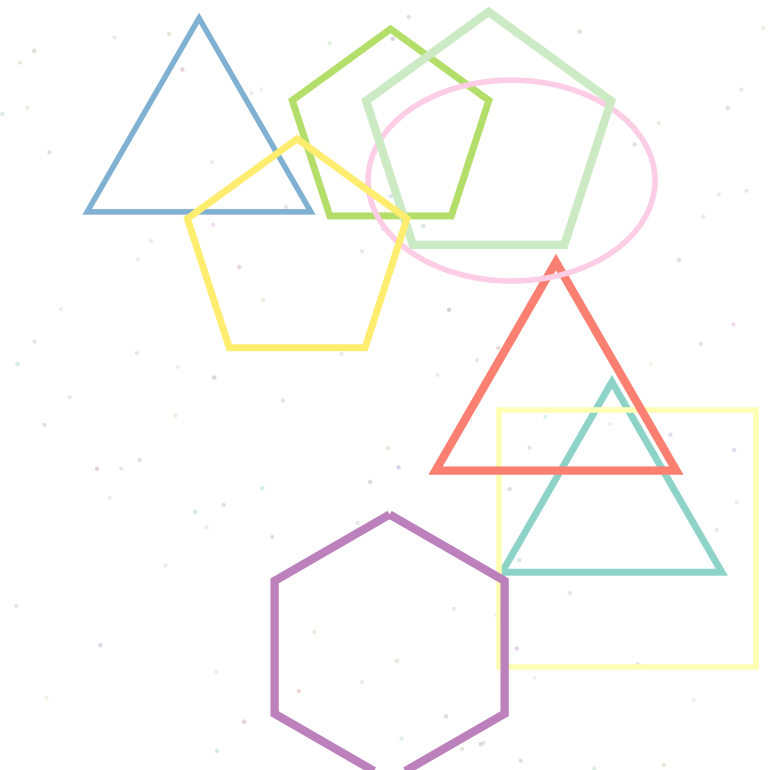[{"shape": "triangle", "thickness": 2.5, "radius": 0.82, "center": [0.795, 0.339]}, {"shape": "square", "thickness": 2, "radius": 0.83, "center": [0.815, 0.301]}, {"shape": "triangle", "thickness": 3, "radius": 0.9, "center": [0.722, 0.479]}, {"shape": "triangle", "thickness": 2, "radius": 0.84, "center": [0.258, 0.809]}, {"shape": "pentagon", "thickness": 2.5, "radius": 0.67, "center": [0.507, 0.828]}, {"shape": "oval", "thickness": 2, "radius": 0.93, "center": [0.664, 0.765]}, {"shape": "hexagon", "thickness": 3, "radius": 0.86, "center": [0.506, 0.159]}, {"shape": "pentagon", "thickness": 3, "radius": 0.84, "center": [0.635, 0.817]}, {"shape": "pentagon", "thickness": 2.5, "radius": 0.75, "center": [0.386, 0.67]}]